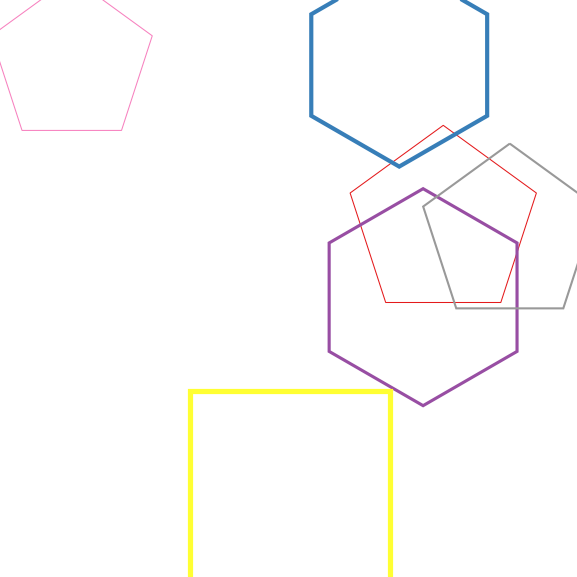[{"shape": "pentagon", "thickness": 0.5, "radius": 0.85, "center": [0.768, 0.613]}, {"shape": "hexagon", "thickness": 2, "radius": 0.88, "center": [0.691, 0.887]}, {"shape": "hexagon", "thickness": 1.5, "radius": 0.94, "center": [0.733, 0.485]}, {"shape": "square", "thickness": 2.5, "radius": 0.87, "center": [0.502, 0.149]}, {"shape": "pentagon", "thickness": 0.5, "radius": 0.73, "center": [0.124, 0.892]}, {"shape": "pentagon", "thickness": 1, "radius": 0.79, "center": [0.883, 0.593]}]